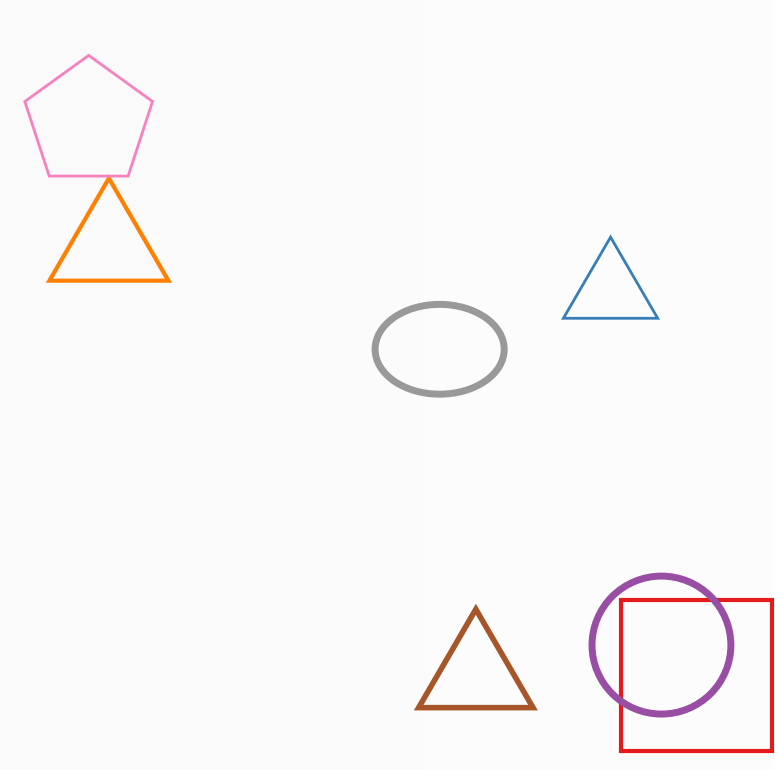[{"shape": "square", "thickness": 1.5, "radius": 0.49, "center": [0.899, 0.123]}, {"shape": "triangle", "thickness": 1, "radius": 0.35, "center": [0.788, 0.622]}, {"shape": "circle", "thickness": 2.5, "radius": 0.45, "center": [0.853, 0.162]}, {"shape": "triangle", "thickness": 1.5, "radius": 0.44, "center": [0.141, 0.68]}, {"shape": "triangle", "thickness": 2, "radius": 0.43, "center": [0.614, 0.124]}, {"shape": "pentagon", "thickness": 1, "radius": 0.43, "center": [0.114, 0.841]}, {"shape": "oval", "thickness": 2.5, "radius": 0.42, "center": [0.567, 0.546]}]